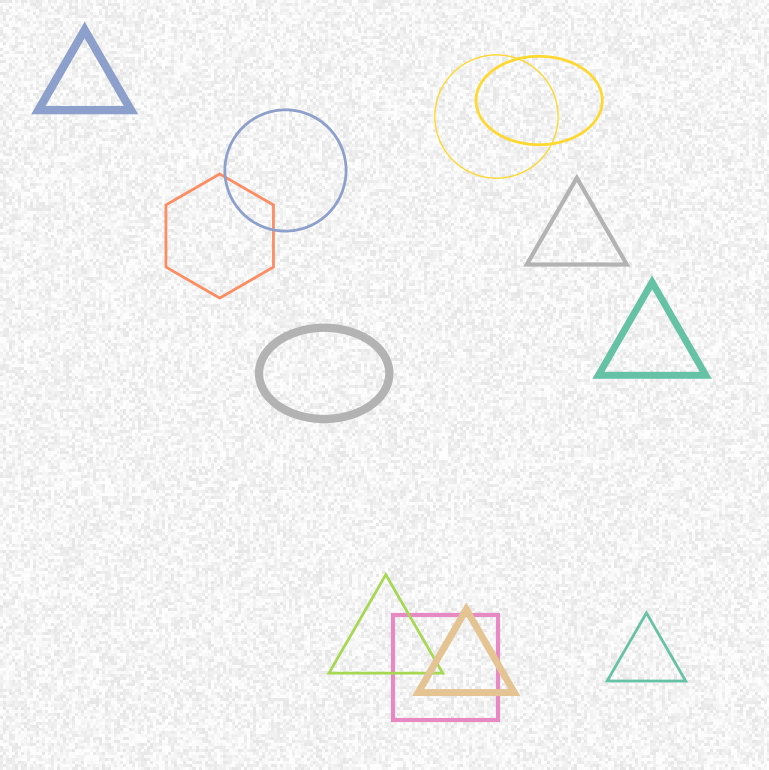[{"shape": "triangle", "thickness": 2.5, "radius": 0.4, "center": [0.847, 0.553]}, {"shape": "triangle", "thickness": 1, "radius": 0.29, "center": [0.84, 0.145]}, {"shape": "hexagon", "thickness": 1, "radius": 0.4, "center": [0.285, 0.693]}, {"shape": "circle", "thickness": 1, "radius": 0.39, "center": [0.371, 0.779]}, {"shape": "triangle", "thickness": 3, "radius": 0.35, "center": [0.11, 0.892]}, {"shape": "square", "thickness": 1.5, "radius": 0.34, "center": [0.579, 0.133]}, {"shape": "triangle", "thickness": 1, "radius": 0.43, "center": [0.501, 0.168]}, {"shape": "oval", "thickness": 1, "radius": 0.41, "center": [0.7, 0.869]}, {"shape": "circle", "thickness": 0.5, "radius": 0.4, "center": [0.645, 0.849]}, {"shape": "triangle", "thickness": 2.5, "radius": 0.36, "center": [0.606, 0.137]}, {"shape": "oval", "thickness": 3, "radius": 0.42, "center": [0.421, 0.515]}, {"shape": "triangle", "thickness": 1.5, "radius": 0.38, "center": [0.749, 0.694]}]